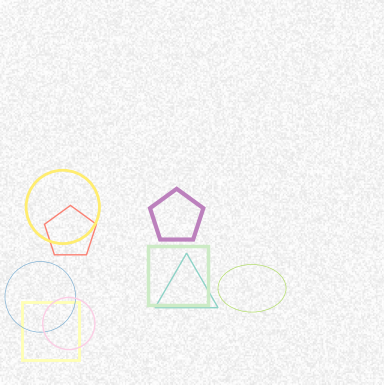[{"shape": "triangle", "thickness": 1, "radius": 0.47, "center": [0.485, 0.248]}, {"shape": "square", "thickness": 2, "radius": 0.37, "center": [0.131, 0.141]}, {"shape": "pentagon", "thickness": 1, "radius": 0.35, "center": [0.183, 0.396]}, {"shape": "circle", "thickness": 0.5, "radius": 0.46, "center": [0.105, 0.229]}, {"shape": "oval", "thickness": 0.5, "radius": 0.44, "center": [0.655, 0.251]}, {"shape": "circle", "thickness": 1, "radius": 0.34, "center": [0.179, 0.16]}, {"shape": "pentagon", "thickness": 3, "radius": 0.36, "center": [0.459, 0.437]}, {"shape": "square", "thickness": 2.5, "radius": 0.38, "center": [0.462, 0.285]}, {"shape": "circle", "thickness": 2, "radius": 0.48, "center": [0.163, 0.463]}]